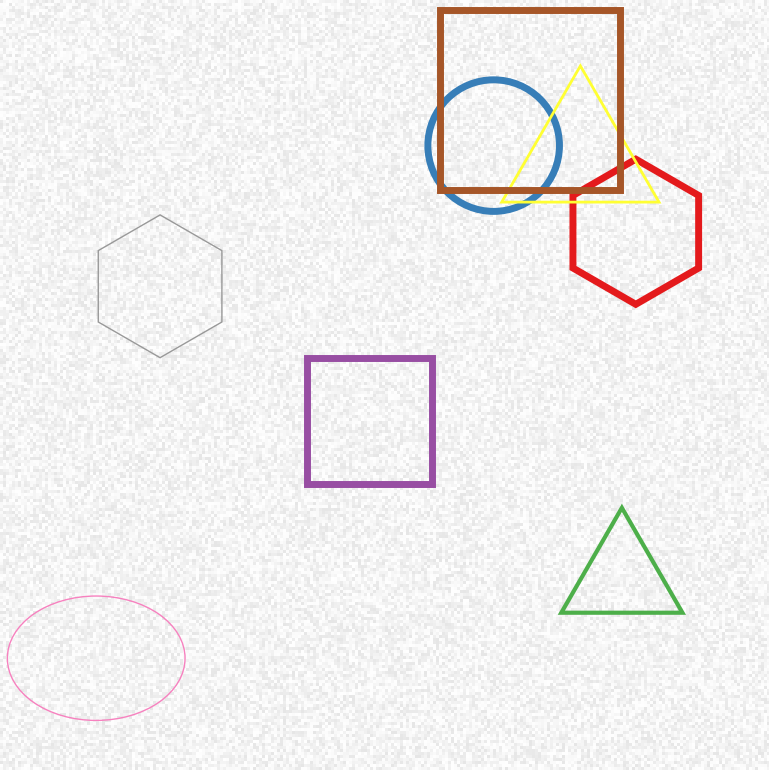[{"shape": "hexagon", "thickness": 2.5, "radius": 0.47, "center": [0.826, 0.699]}, {"shape": "circle", "thickness": 2.5, "radius": 0.43, "center": [0.641, 0.811]}, {"shape": "triangle", "thickness": 1.5, "radius": 0.45, "center": [0.808, 0.25]}, {"shape": "square", "thickness": 2.5, "radius": 0.41, "center": [0.48, 0.454]}, {"shape": "triangle", "thickness": 1, "radius": 0.59, "center": [0.754, 0.796]}, {"shape": "square", "thickness": 2.5, "radius": 0.58, "center": [0.689, 0.87]}, {"shape": "oval", "thickness": 0.5, "radius": 0.58, "center": [0.125, 0.145]}, {"shape": "hexagon", "thickness": 0.5, "radius": 0.46, "center": [0.208, 0.628]}]